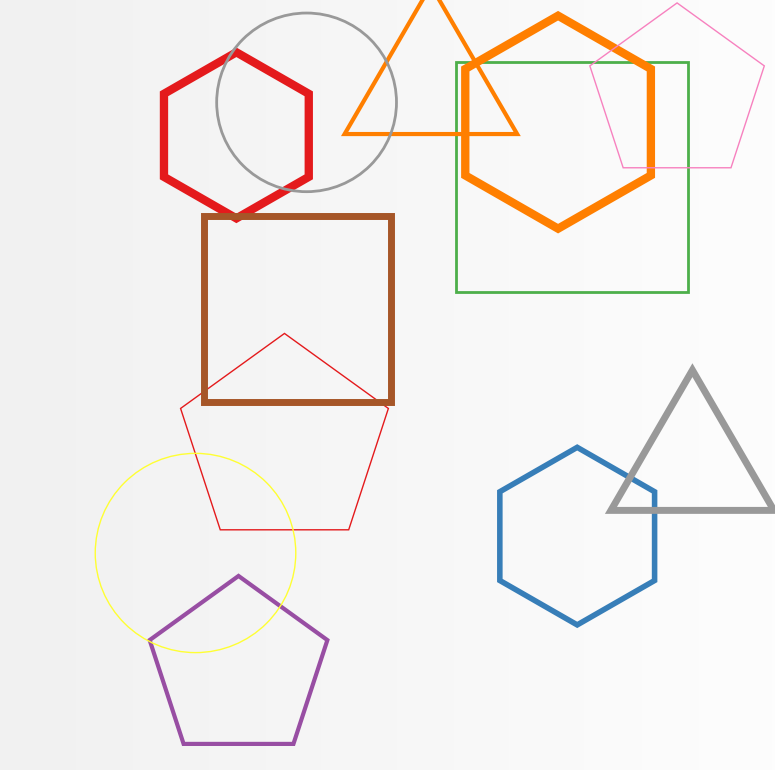[{"shape": "pentagon", "thickness": 0.5, "radius": 0.7, "center": [0.367, 0.426]}, {"shape": "hexagon", "thickness": 3, "radius": 0.54, "center": [0.305, 0.824]}, {"shape": "hexagon", "thickness": 2, "radius": 0.58, "center": [0.745, 0.304]}, {"shape": "square", "thickness": 1, "radius": 0.75, "center": [0.738, 0.77]}, {"shape": "pentagon", "thickness": 1.5, "radius": 0.6, "center": [0.308, 0.131]}, {"shape": "triangle", "thickness": 1.5, "radius": 0.64, "center": [0.556, 0.89]}, {"shape": "hexagon", "thickness": 3, "radius": 0.69, "center": [0.72, 0.841]}, {"shape": "circle", "thickness": 0.5, "radius": 0.65, "center": [0.252, 0.282]}, {"shape": "square", "thickness": 2.5, "radius": 0.6, "center": [0.384, 0.598]}, {"shape": "pentagon", "thickness": 0.5, "radius": 0.59, "center": [0.874, 0.878]}, {"shape": "triangle", "thickness": 2.5, "radius": 0.61, "center": [0.893, 0.398]}, {"shape": "circle", "thickness": 1, "radius": 0.58, "center": [0.396, 0.867]}]